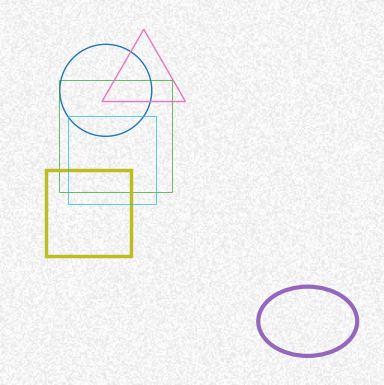[{"shape": "circle", "thickness": 1, "radius": 0.6, "center": [0.275, 0.765]}, {"shape": "square", "thickness": 0.5, "radius": 0.73, "center": [0.3, 0.647]}, {"shape": "oval", "thickness": 3, "radius": 0.64, "center": [0.799, 0.165]}, {"shape": "triangle", "thickness": 1, "radius": 0.63, "center": [0.373, 0.799]}, {"shape": "square", "thickness": 2.5, "radius": 0.56, "center": [0.23, 0.448]}, {"shape": "square", "thickness": 0.5, "radius": 0.57, "center": [0.292, 0.584]}]